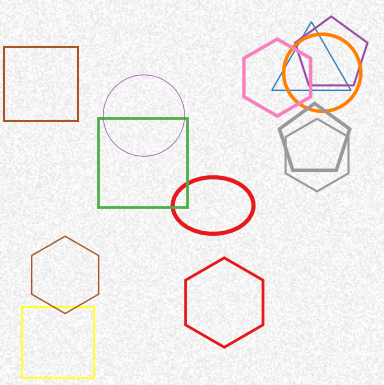[{"shape": "oval", "thickness": 3, "radius": 0.52, "center": [0.554, 0.466]}, {"shape": "hexagon", "thickness": 2, "radius": 0.58, "center": [0.583, 0.214]}, {"shape": "triangle", "thickness": 1, "radius": 0.59, "center": [0.809, 0.825]}, {"shape": "square", "thickness": 2, "radius": 0.58, "center": [0.37, 0.578]}, {"shape": "pentagon", "thickness": 1.5, "radius": 0.49, "center": [0.86, 0.858]}, {"shape": "circle", "thickness": 0.5, "radius": 0.53, "center": [0.374, 0.7]}, {"shape": "circle", "thickness": 2.5, "radius": 0.5, "center": [0.837, 0.811]}, {"shape": "square", "thickness": 1.5, "radius": 0.47, "center": [0.151, 0.111]}, {"shape": "hexagon", "thickness": 1, "radius": 0.5, "center": [0.169, 0.286]}, {"shape": "square", "thickness": 1.5, "radius": 0.48, "center": [0.107, 0.782]}, {"shape": "hexagon", "thickness": 2.5, "radius": 0.5, "center": [0.72, 0.799]}, {"shape": "pentagon", "thickness": 2.5, "radius": 0.48, "center": [0.817, 0.635]}, {"shape": "hexagon", "thickness": 1.5, "radius": 0.47, "center": [0.824, 0.597]}]